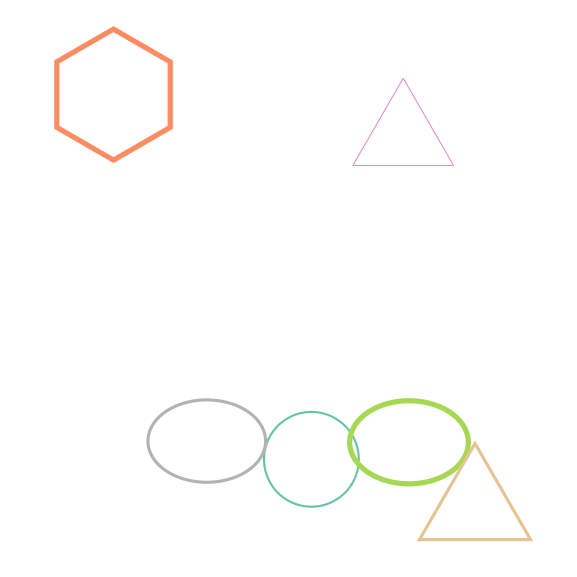[{"shape": "circle", "thickness": 1, "radius": 0.41, "center": [0.539, 0.204]}, {"shape": "hexagon", "thickness": 2.5, "radius": 0.57, "center": [0.197, 0.835]}, {"shape": "triangle", "thickness": 0.5, "radius": 0.5, "center": [0.698, 0.763]}, {"shape": "oval", "thickness": 2.5, "radius": 0.51, "center": [0.708, 0.233]}, {"shape": "triangle", "thickness": 1.5, "radius": 0.56, "center": [0.823, 0.12]}, {"shape": "oval", "thickness": 1.5, "radius": 0.51, "center": [0.358, 0.235]}]